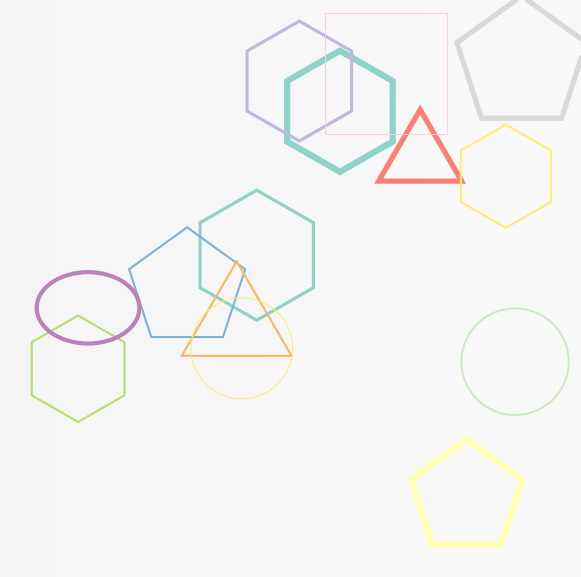[{"shape": "hexagon", "thickness": 1.5, "radius": 0.56, "center": [0.442, 0.557]}, {"shape": "hexagon", "thickness": 3, "radius": 0.52, "center": [0.585, 0.806]}, {"shape": "pentagon", "thickness": 3, "radius": 0.5, "center": [0.803, 0.138]}, {"shape": "hexagon", "thickness": 1.5, "radius": 0.52, "center": [0.515, 0.859]}, {"shape": "triangle", "thickness": 2.5, "radius": 0.41, "center": [0.723, 0.727]}, {"shape": "pentagon", "thickness": 1, "radius": 0.53, "center": [0.322, 0.5]}, {"shape": "triangle", "thickness": 1, "radius": 0.55, "center": [0.407, 0.438]}, {"shape": "hexagon", "thickness": 1, "radius": 0.46, "center": [0.134, 0.361]}, {"shape": "square", "thickness": 0.5, "radius": 0.52, "center": [0.664, 0.872]}, {"shape": "pentagon", "thickness": 2.5, "radius": 0.59, "center": [0.897, 0.889]}, {"shape": "oval", "thickness": 2, "radius": 0.44, "center": [0.151, 0.466]}, {"shape": "circle", "thickness": 1, "radius": 0.46, "center": [0.886, 0.373]}, {"shape": "circle", "thickness": 0.5, "radius": 0.44, "center": [0.416, 0.396]}, {"shape": "hexagon", "thickness": 1, "radius": 0.45, "center": [0.87, 0.694]}]